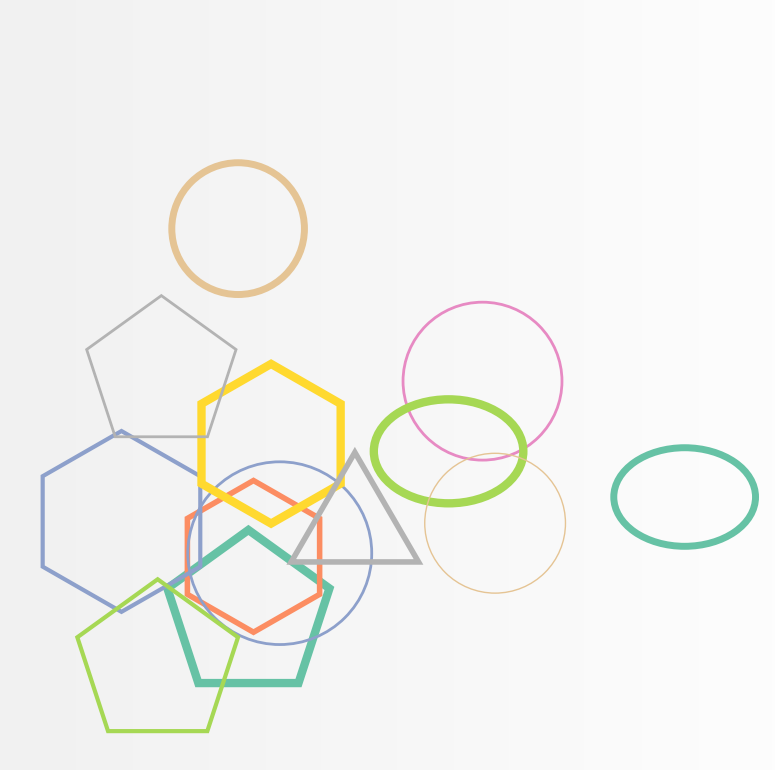[{"shape": "oval", "thickness": 2.5, "radius": 0.46, "center": [0.883, 0.355]}, {"shape": "pentagon", "thickness": 3, "radius": 0.55, "center": [0.321, 0.202]}, {"shape": "hexagon", "thickness": 2, "radius": 0.49, "center": [0.327, 0.277]}, {"shape": "hexagon", "thickness": 1.5, "radius": 0.59, "center": [0.157, 0.323]}, {"shape": "circle", "thickness": 1, "radius": 0.59, "center": [0.361, 0.282]}, {"shape": "circle", "thickness": 1, "radius": 0.51, "center": [0.623, 0.505]}, {"shape": "pentagon", "thickness": 1.5, "radius": 0.55, "center": [0.203, 0.139]}, {"shape": "oval", "thickness": 3, "radius": 0.48, "center": [0.579, 0.414]}, {"shape": "hexagon", "thickness": 3, "radius": 0.52, "center": [0.35, 0.424]}, {"shape": "circle", "thickness": 2.5, "radius": 0.43, "center": [0.307, 0.703]}, {"shape": "circle", "thickness": 0.5, "radius": 0.45, "center": [0.639, 0.321]}, {"shape": "pentagon", "thickness": 1, "radius": 0.51, "center": [0.208, 0.515]}, {"shape": "triangle", "thickness": 2, "radius": 0.47, "center": [0.458, 0.318]}]